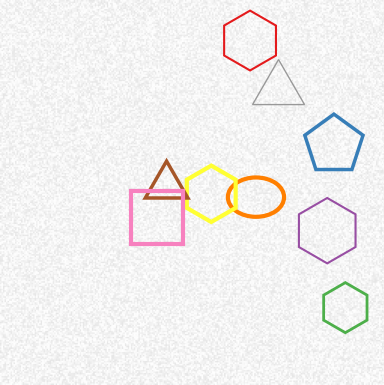[{"shape": "hexagon", "thickness": 1.5, "radius": 0.39, "center": [0.649, 0.895]}, {"shape": "pentagon", "thickness": 2.5, "radius": 0.4, "center": [0.867, 0.624]}, {"shape": "hexagon", "thickness": 2, "radius": 0.33, "center": [0.897, 0.201]}, {"shape": "hexagon", "thickness": 1.5, "radius": 0.42, "center": [0.85, 0.401]}, {"shape": "oval", "thickness": 3, "radius": 0.37, "center": [0.665, 0.488]}, {"shape": "hexagon", "thickness": 3, "radius": 0.37, "center": [0.549, 0.497]}, {"shape": "triangle", "thickness": 2.5, "radius": 0.32, "center": [0.433, 0.518]}, {"shape": "square", "thickness": 3, "radius": 0.34, "center": [0.407, 0.435]}, {"shape": "triangle", "thickness": 1, "radius": 0.39, "center": [0.723, 0.767]}]